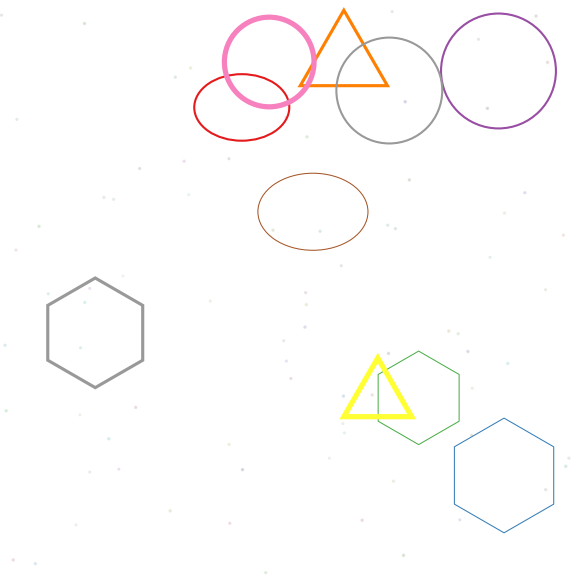[{"shape": "oval", "thickness": 1, "radius": 0.41, "center": [0.419, 0.813]}, {"shape": "hexagon", "thickness": 0.5, "radius": 0.5, "center": [0.873, 0.176]}, {"shape": "hexagon", "thickness": 0.5, "radius": 0.4, "center": [0.725, 0.31]}, {"shape": "circle", "thickness": 1, "radius": 0.5, "center": [0.863, 0.876]}, {"shape": "triangle", "thickness": 1.5, "radius": 0.44, "center": [0.595, 0.894]}, {"shape": "triangle", "thickness": 2.5, "radius": 0.34, "center": [0.654, 0.312]}, {"shape": "oval", "thickness": 0.5, "radius": 0.48, "center": [0.542, 0.632]}, {"shape": "circle", "thickness": 2.5, "radius": 0.39, "center": [0.466, 0.892]}, {"shape": "hexagon", "thickness": 1.5, "radius": 0.47, "center": [0.165, 0.423]}, {"shape": "circle", "thickness": 1, "radius": 0.46, "center": [0.674, 0.842]}]